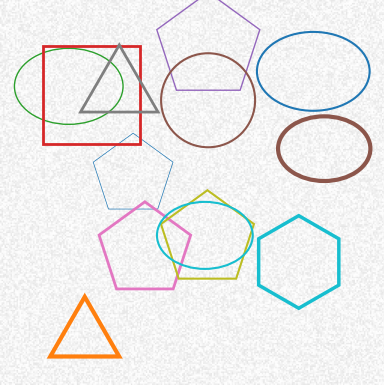[{"shape": "pentagon", "thickness": 0.5, "radius": 0.54, "center": [0.346, 0.545]}, {"shape": "oval", "thickness": 1.5, "radius": 0.73, "center": [0.814, 0.815]}, {"shape": "triangle", "thickness": 3, "radius": 0.52, "center": [0.22, 0.126]}, {"shape": "oval", "thickness": 1, "radius": 0.71, "center": [0.179, 0.776]}, {"shape": "square", "thickness": 2, "radius": 0.63, "center": [0.238, 0.753]}, {"shape": "pentagon", "thickness": 1, "radius": 0.7, "center": [0.541, 0.879]}, {"shape": "oval", "thickness": 3, "radius": 0.6, "center": [0.842, 0.614]}, {"shape": "circle", "thickness": 1.5, "radius": 0.61, "center": [0.541, 0.74]}, {"shape": "pentagon", "thickness": 2, "radius": 0.63, "center": [0.376, 0.351]}, {"shape": "triangle", "thickness": 2, "radius": 0.58, "center": [0.31, 0.767]}, {"shape": "pentagon", "thickness": 1.5, "radius": 0.63, "center": [0.539, 0.379]}, {"shape": "hexagon", "thickness": 2.5, "radius": 0.6, "center": [0.776, 0.32]}, {"shape": "oval", "thickness": 1.5, "radius": 0.62, "center": [0.532, 0.389]}]